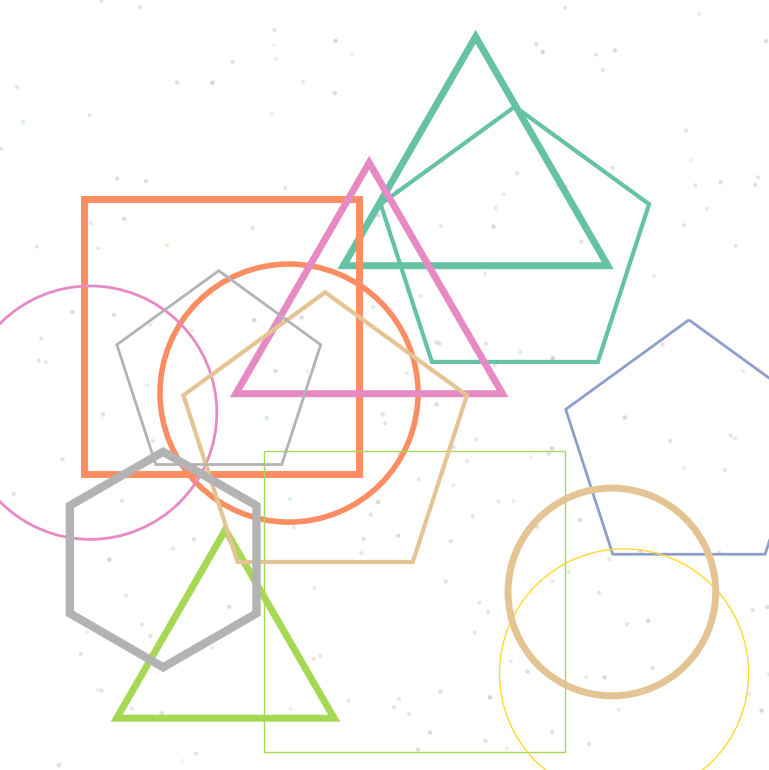[{"shape": "triangle", "thickness": 2.5, "radius": 0.99, "center": [0.618, 0.754]}, {"shape": "pentagon", "thickness": 1.5, "radius": 0.92, "center": [0.669, 0.678]}, {"shape": "square", "thickness": 2.5, "radius": 0.89, "center": [0.288, 0.563]}, {"shape": "circle", "thickness": 2, "radius": 0.84, "center": [0.375, 0.49]}, {"shape": "pentagon", "thickness": 1, "radius": 0.84, "center": [0.895, 0.416]}, {"shape": "triangle", "thickness": 2.5, "radius": 1.0, "center": [0.479, 0.589]}, {"shape": "circle", "thickness": 1, "radius": 0.82, "center": [0.117, 0.464]}, {"shape": "square", "thickness": 0.5, "radius": 0.98, "center": [0.539, 0.219]}, {"shape": "triangle", "thickness": 2.5, "radius": 0.82, "center": [0.293, 0.149]}, {"shape": "circle", "thickness": 0.5, "radius": 0.81, "center": [0.81, 0.125]}, {"shape": "circle", "thickness": 2.5, "radius": 0.67, "center": [0.795, 0.231]}, {"shape": "pentagon", "thickness": 1.5, "radius": 0.97, "center": [0.422, 0.427]}, {"shape": "hexagon", "thickness": 3, "radius": 0.7, "center": [0.212, 0.273]}, {"shape": "pentagon", "thickness": 1, "radius": 0.7, "center": [0.284, 0.509]}]